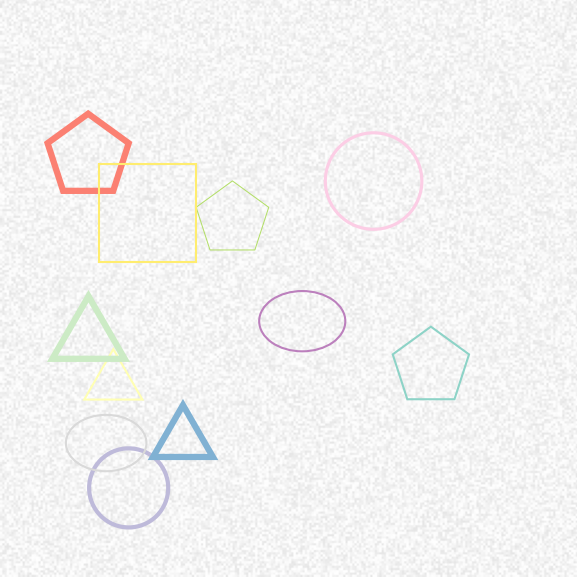[{"shape": "pentagon", "thickness": 1, "radius": 0.35, "center": [0.746, 0.364]}, {"shape": "triangle", "thickness": 1, "radius": 0.29, "center": [0.196, 0.336]}, {"shape": "circle", "thickness": 2, "radius": 0.34, "center": [0.223, 0.154]}, {"shape": "pentagon", "thickness": 3, "radius": 0.37, "center": [0.153, 0.728]}, {"shape": "triangle", "thickness": 3, "radius": 0.3, "center": [0.317, 0.238]}, {"shape": "pentagon", "thickness": 0.5, "radius": 0.33, "center": [0.402, 0.62]}, {"shape": "circle", "thickness": 1.5, "radius": 0.42, "center": [0.647, 0.686]}, {"shape": "oval", "thickness": 1, "radius": 0.35, "center": [0.184, 0.232]}, {"shape": "oval", "thickness": 1, "radius": 0.37, "center": [0.523, 0.443]}, {"shape": "triangle", "thickness": 3, "radius": 0.36, "center": [0.153, 0.414]}, {"shape": "square", "thickness": 1, "radius": 0.42, "center": [0.255, 0.631]}]